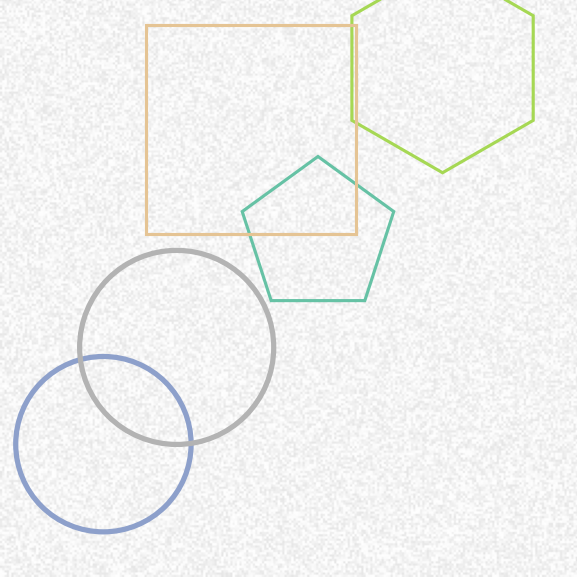[{"shape": "pentagon", "thickness": 1.5, "radius": 0.69, "center": [0.551, 0.59]}, {"shape": "circle", "thickness": 2.5, "radius": 0.76, "center": [0.179, 0.23]}, {"shape": "hexagon", "thickness": 1.5, "radius": 0.91, "center": [0.766, 0.881]}, {"shape": "square", "thickness": 1.5, "radius": 0.91, "center": [0.435, 0.775]}, {"shape": "circle", "thickness": 2.5, "radius": 0.84, "center": [0.306, 0.398]}]